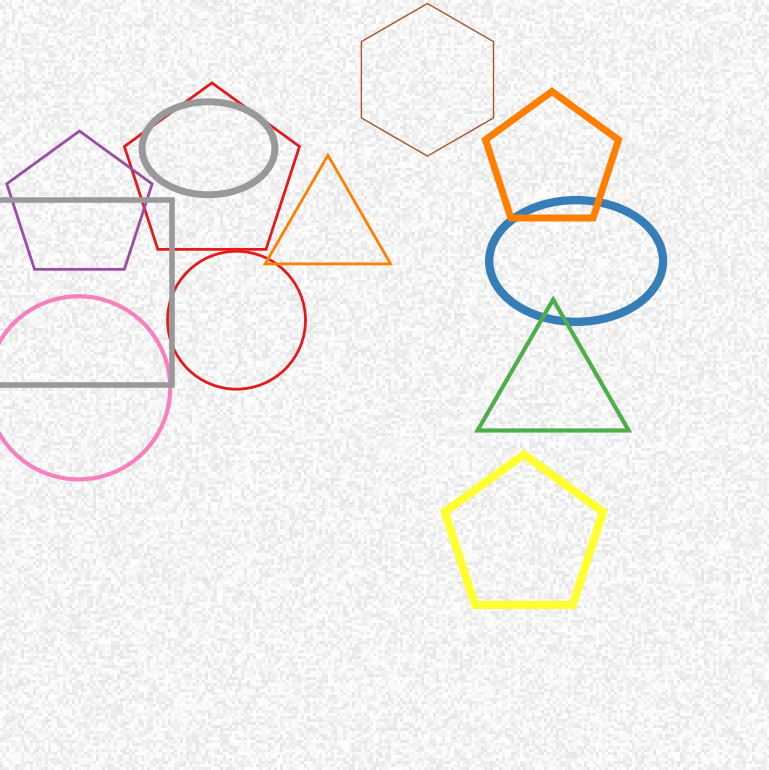[{"shape": "pentagon", "thickness": 1, "radius": 0.6, "center": [0.275, 0.773]}, {"shape": "circle", "thickness": 1, "radius": 0.45, "center": [0.307, 0.584]}, {"shape": "oval", "thickness": 3, "radius": 0.56, "center": [0.748, 0.661]}, {"shape": "triangle", "thickness": 1.5, "radius": 0.57, "center": [0.718, 0.498]}, {"shape": "pentagon", "thickness": 1, "radius": 0.5, "center": [0.103, 0.731]}, {"shape": "pentagon", "thickness": 2.5, "radius": 0.45, "center": [0.717, 0.79]}, {"shape": "triangle", "thickness": 1, "radius": 0.47, "center": [0.426, 0.704]}, {"shape": "pentagon", "thickness": 3, "radius": 0.54, "center": [0.68, 0.302]}, {"shape": "hexagon", "thickness": 0.5, "radius": 0.5, "center": [0.555, 0.896]}, {"shape": "circle", "thickness": 1.5, "radius": 0.59, "center": [0.102, 0.496]}, {"shape": "oval", "thickness": 2.5, "radius": 0.43, "center": [0.271, 0.807]}, {"shape": "square", "thickness": 2, "radius": 0.6, "center": [0.104, 0.62]}]